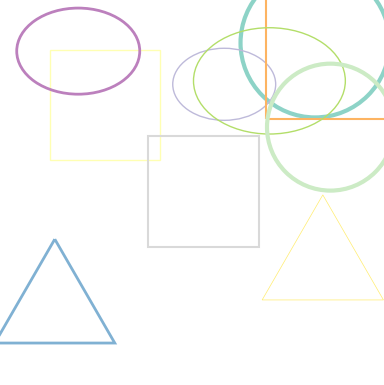[{"shape": "circle", "thickness": 3, "radius": 0.97, "center": [0.818, 0.889]}, {"shape": "square", "thickness": 1, "radius": 0.71, "center": [0.272, 0.726]}, {"shape": "oval", "thickness": 1, "radius": 0.67, "center": [0.582, 0.781]}, {"shape": "triangle", "thickness": 2, "radius": 0.9, "center": [0.142, 0.199]}, {"shape": "square", "thickness": 1.5, "radius": 0.87, "center": [0.865, 0.867]}, {"shape": "oval", "thickness": 1, "radius": 0.99, "center": [0.7, 0.79]}, {"shape": "square", "thickness": 1.5, "radius": 0.72, "center": [0.528, 0.503]}, {"shape": "oval", "thickness": 2, "radius": 0.8, "center": [0.203, 0.867]}, {"shape": "circle", "thickness": 3, "radius": 0.82, "center": [0.858, 0.67]}, {"shape": "triangle", "thickness": 0.5, "radius": 0.91, "center": [0.838, 0.312]}]